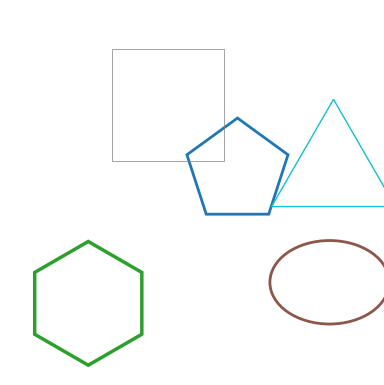[{"shape": "pentagon", "thickness": 2, "radius": 0.69, "center": [0.617, 0.555]}, {"shape": "hexagon", "thickness": 2.5, "radius": 0.8, "center": [0.229, 0.212]}, {"shape": "oval", "thickness": 2, "radius": 0.77, "center": [0.856, 0.267]}, {"shape": "square", "thickness": 0.5, "radius": 0.73, "center": [0.437, 0.727]}, {"shape": "triangle", "thickness": 1, "radius": 0.93, "center": [0.866, 0.556]}]